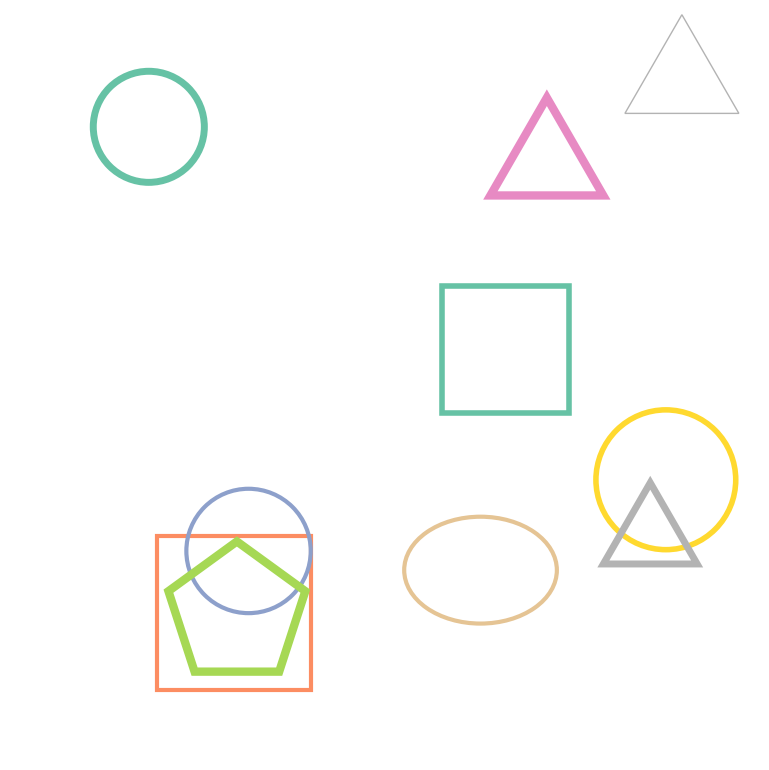[{"shape": "circle", "thickness": 2.5, "radius": 0.36, "center": [0.193, 0.835]}, {"shape": "square", "thickness": 2, "radius": 0.41, "center": [0.657, 0.547]}, {"shape": "square", "thickness": 1.5, "radius": 0.5, "center": [0.304, 0.204]}, {"shape": "circle", "thickness": 1.5, "radius": 0.4, "center": [0.323, 0.284]}, {"shape": "triangle", "thickness": 3, "radius": 0.42, "center": [0.71, 0.788]}, {"shape": "pentagon", "thickness": 3, "radius": 0.47, "center": [0.308, 0.203]}, {"shape": "circle", "thickness": 2, "radius": 0.45, "center": [0.865, 0.377]}, {"shape": "oval", "thickness": 1.5, "radius": 0.5, "center": [0.624, 0.26]}, {"shape": "triangle", "thickness": 0.5, "radius": 0.43, "center": [0.886, 0.895]}, {"shape": "triangle", "thickness": 2.5, "radius": 0.35, "center": [0.844, 0.303]}]